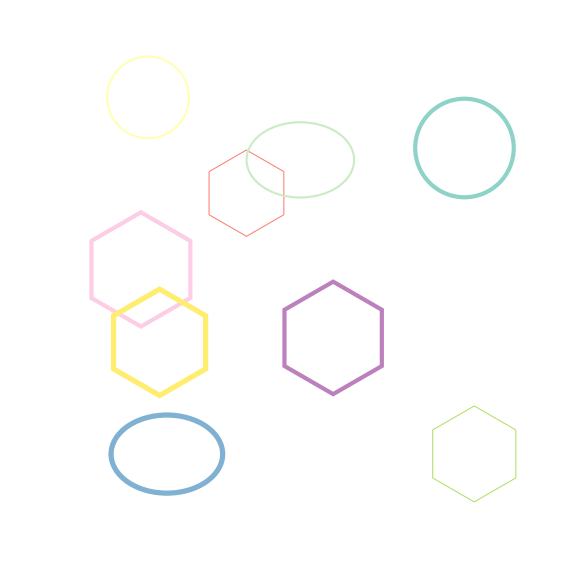[{"shape": "circle", "thickness": 2, "radius": 0.43, "center": [0.804, 0.743]}, {"shape": "circle", "thickness": 1, "radius": 0.35, "center": [0.256, 0.831]}, {"shape": "hexagon", "thickness": 0.5, "radius": 0.37, "center": [0.427, 0.665]}, {"shape": "oval", "thickness": 2.5, "radius": 0.48, "center": [0.289, 0.213]}, {"shape": "hexagon", "thickness": 0.5, "radius": 0.42, "center": [0.821, 0.213]}, {"shape": "hexagon", "thickness": 2, "radius": 0.49, "center": [0.244, 0.533]}, {"shape": "hexagon", "thickness": 2, "radius": 0.49, "center": [0.577, 0.414]}, {"shape": "oval", "thickness": 1, "radius": 0.47, "center": [0.52, 0.722]}, {"shape": "hexagon", "thickness": 2.5, "radius": 0.46, "center": [0.276, 0.406]}]